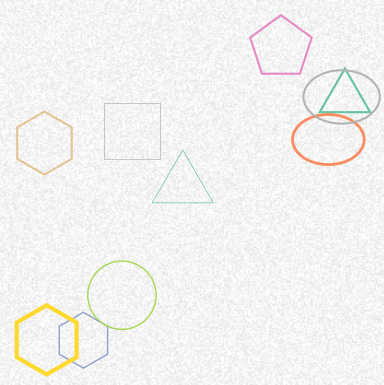[{"shape": "triangle", "thickness": 0.5, "radius": 0.46, "center": [0.475, 0.519]}, {"shape": "triangle", "thickness": 1.5, "radius": 0.38, "center": [0.896, 0.746]}, {"shape": "oval", "thickness": 2, "radius": 0.46, "center": [0.853, 0.638]}, {"shape": "hexagon", "thickness": 1, "radius": 0.36, "center": [0.217, 0.116]}, {"shape": "pentagon", "thickness": 1.5, "radius": 0.42, "center": [0.73, 0.876]}, {"shape": "circle", "thickness": 1, "radius": 0.44, "center": [0.317, 0.233]}, {"shape": "hexagon", "thickness": 3, "radius": 0.45, "center": [0.121, 0.117]}, {"shape": "hexagon", "thickness": 1.5, "radius": 0.41, "center": [0.115, 0.628]}, {"shape": "oval", "thickness": 1.5, "radius": 0.5, "center": [0.887, 0.748]}, {"shape": "square", "thickness": 0.5, "radius": 0.36, "center": [0.343, 0.66]}]